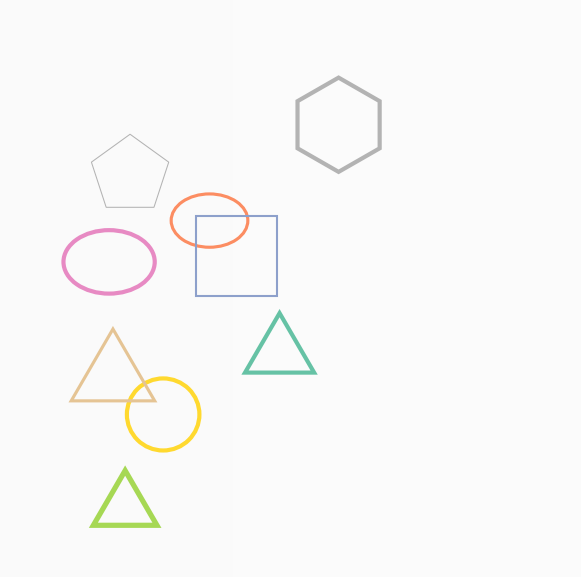[{"shape": "triangle", "thickness": 2, "radius": 0.34, "center": [0.481, 0.388]}, {"shape": "oval", "thickness": 1.5, "radius": 0.33, "center": [0.36, 0.617]}, {"shape": "square", "thickness": 1, "radius": 0.35, "center": [0.407, 0.556]}, {"shape": "oval", "thickness": 2, "radius": 0.39, "center": [0.188, 0.546]}, {"shape": "triangle", "thickness": 2.5, "radius": 0.32, "center": [0.215, 0.121]}, {"shape": "circle", "thickness": 2, "radius": 0.31, "center": [0.281, 0.281]}, {"shape": "triangle", "thickness": 1.5, "radius": 0.41, "center": [0.194, 0.346]}, {"shape": "pentagon", "thickness": 0.5, "radius": 0.35, "center": [0.224, 0.697]}, {"shape": "hexagon", "thickness": 2, "radius": 0.41, "center": [0.583, 0.783]}]